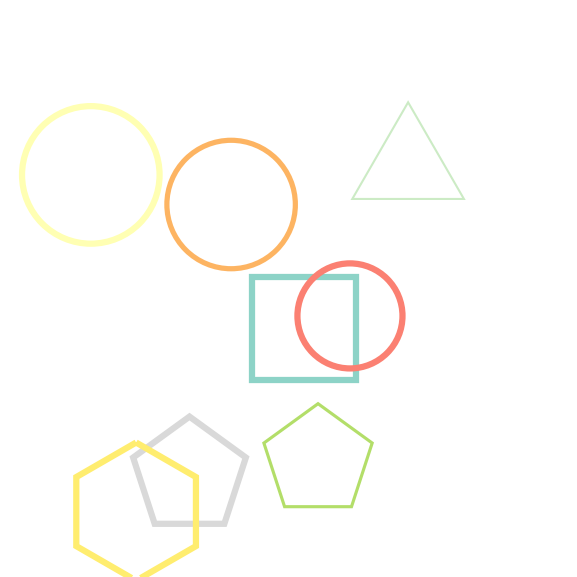[{"shape": "square", "thickness": 3, "radius": 0.45, "center": [0.527, 0.43]}, {"shape": "circle", "thickness": 3, "radius": 0.6, "center": [0.157, 0.696]}, {"shape": "circle", "thickness": 3, "radius": 0.45, "center": [0.606, 0.452]}, {"shape": "circle", "thickness": 2.5, "radius": 0.56, "center": [0.4, 0.645]}, {"shape": "pentagon", "thickness": 1.5, "radius": 0.49, "center": [0.551, 0.202]}, {"shape": "pentagon", "thickness": 3, "radius": 0.51, "center": [0.328, 0.175]}, {"shape": "triangle", "thickness": 1, "radius": 0.56, "center": [0.707, 0.71]}, {"shape": "hexagon", "thickness": 3, "radius": 0.6, "center": [0.236, 0.113]}]